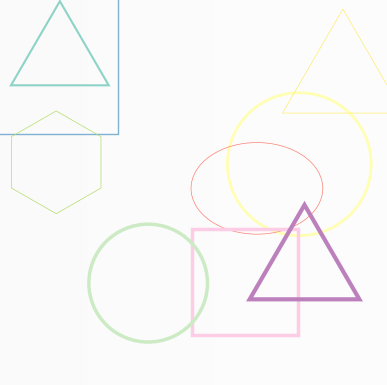[{"shape": "triangle", "thickness": 1.5, "radius": 0.73, "center": [0.155, 0.851]}, {"shape": "circle", "thickness": 2, "radius": 0.93, "center": [0.772, 0.574]}, {"shape": "oval", "thickness": 0.5, "radius": 0.85, "center": [0.663, 0.511]}, {"shape": "square", "thickness": 1, "radius": 0.98, "center": [0.11, 0.846]}, {"shape": "hexagon", "thickness": 0.5, "radius": 0.67, "center": [0.145, 0.578]}, {"shape": "square", "thickness": 2.5, "radius": 0.69, "center": [0.631, 0.267]}, {"shape": "triangle", "thickness": 3, "radius": 0.82, "center": [0.786, 0.304]}, {"shape": "circle", "thickness": 2.5, "radius": 0.77, "center": [0.382, 0.265]}, {"shape": "triangle", "thickness": 0.5, "radius": 0.9, "center": [0.885, 0.796]}]